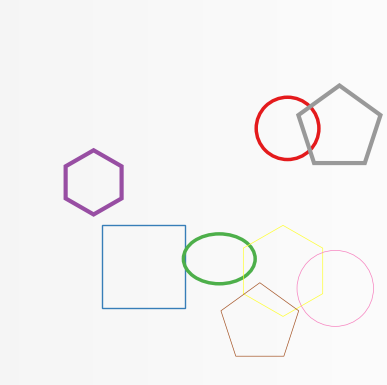[{"shape": "circle", "thickness": 2.5, "radius": 0.4, "center": [0.742, 0.667]}, {"shape": "square", "thickness": 1, "radius": 0.54, "center": [0.369, 0.308]}, {"shape": "oval", "thickness": 2.5, "radius": 0.46, "center": [0.566, 0.328]}, {"shape": "hexagon", "thickness": 3, "radius": 0.42, "center": [0.242, 0.526]}, {"shape": "hexagon", "thickness": 0.5, "radius": 0.59, "center": [0.73, 0.296]}, {"shape": "pentagon", "thickness": 0.5, "radius": 0.53, "center": [0.671, 0.16]}, {"shape": "circle", "thickness": 0.5, "radius": 0.49, "center": [0.865, 0.251]}, {"shape": "pentagon", "thickness": 3, "radius": 0.56, "center": [0.876, 0.667]}]